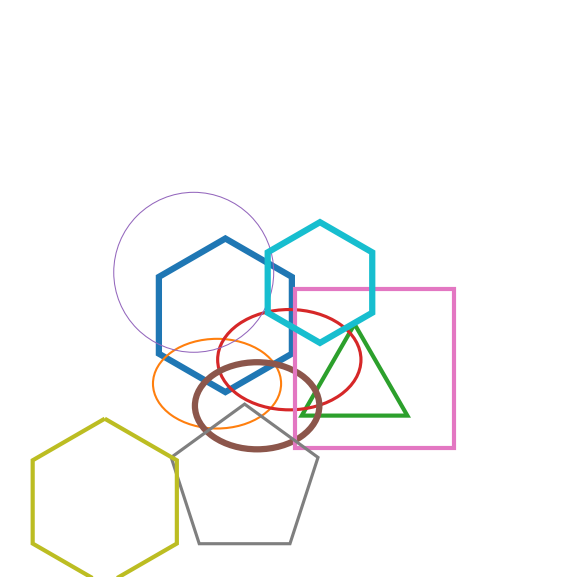[{"shape": "hexagon", "thickness": 3, "radius": 0.66, "center": [0.39, 0.453]}, {"shape": "oval", "thickness": 1, "radius": 0.55, "center": [0.376, 0.335]}, {"shape": "triangle", "thickness": 2, "radius": 0.53, "center": [0.614, 0.332]}, {"shape": "oval", "thickness": 1.5, "radius": 0.62, "center": [0.501, 0.376]}, {"shape": "circle", "thickness": 0.5, "radius": 0.69, "center": [0.335, 0.528]}, {"shape": "oval", "thickness": 3, "radius": 0.54, "center": [0.445, 0.296]}, {"shape": "square", "thickness": 2, "radius": 0.69, "center": [0.649, 0.362]}, {"shape": "pentagon", "thickness": 1.5, "radius": 0.67, "center": [0.424, 0.166]}, {"shape": "hexagon", "thickness": 2, "radius": 0.72, "center": [0.181, 0.13]}, {"shape": "hexagon", "thickness": 3, "radius": 0.52, "center": [0.554, 0.51]}]